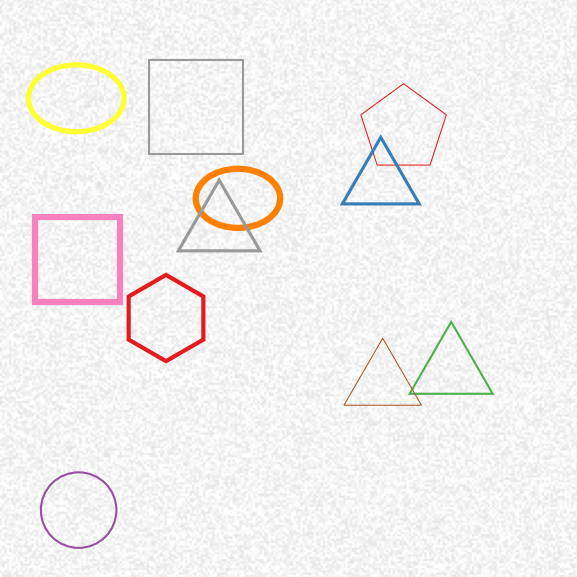[{"shape": "hexagon", "thickness": 2, "radius": 0.37, "center": [0.287, 0.448]}, {"shape": "pentagon", "thickness": 0.5, "radius": 0.39, "center": [0.699, 0.776]}, {"shape": "triangle", "thickness": 1.5, "radius": 0.38, "center": [0.659, 0.684]}, {"shape": "triangle", "thickness": 1, "radius": 0.42, "center": [0.781, 0.359]}, {"shape": "circle", "thickness": 1, "radius": 0.33, "center": [0.136, 0.116]}, {"shape": "oval", "thickness": 3, "radius": 0.37, "center": [0.412, 0.656]}, {"shape": "oval", "thickness": 2.5, "radius": 0.41, "center": [0.132, 0.829]}, {"shape": "triangle", "thickness": 0.5, "radius": 0.39, "center": [0.663, 0.336]}, {"shape": "square", "thickness": 3, "radius": 0.37, "center": [0.134, 0.55]}, {"shape": "square", "thickness": 1, "radius": 0.41, "center": [0.34, 0.814]}, {"shape": "triangle", "thickness": 1.5, "radius": 0.41, "center": [0.38, 0.606]}]